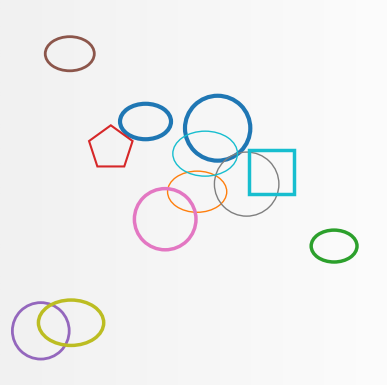[{"shape": "oval", "thickness": 3, "radius": 0.33, "center": [0.376, 0.684]}, {"shape": "circle", "thickness": 3, "radius": 0.42, "center": [0.562, 0.667]}, {"shape": "oval", "thickness": 1, "radius": 0.38, "center": [0.509, 0.502]}, {"shape": "oval", "thickness": 2.5, "radius": 0.3, "center": [0.862, 0.361]}, {"shape": "pentagon", "thickness": 1.5, "radius": 0.3, "center": [0.286, 0.615]}, {"shape": "circle", "thickness": 2, "radius": 0.37, "center": [0.105, 0.141]}, {"shape": "oval", "thickness": 2, "radius": 0.32, "center": [0.18, 0.86]}, {"shape": "circle", "thickness": 2.5, "radius": 0.4, "center": [0.426, 0.431]}, {"shape": "circle", "thickness": 1, "radius": 0.42, "center": [0.637, 0.522]}, {"shape": "oval", "thickness": 2.5, "radius": 0.42, "center": [0.183, 0.162]}, {"shape": "oval", "thickness": 1, "radius": 0.42, "center": [0.529, 0.601]}, {"shape": "square", "thickness": 2.5, "radius": 0.29, "center": [0.7, 0.553]}]